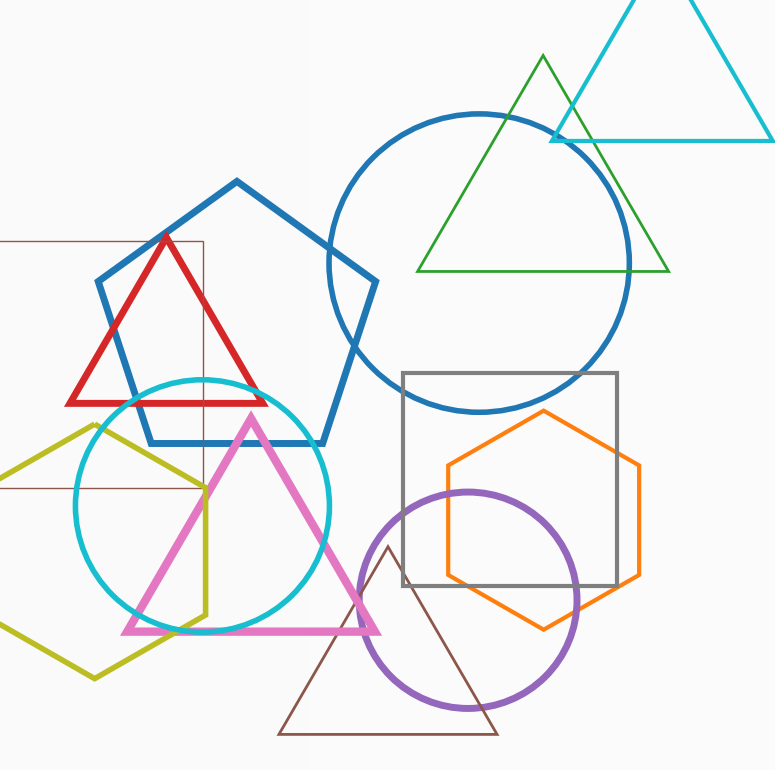[{"shape": "pentagon", "thickness": 2.5, "radius": 0.94, "center": [0.306, 0.576]}, {"shape": "circle", "thickness": 2, "radius": 0.97, "center": [0.618, 0.658]}, {"shape": "hexagon", "thickness": 1.5, "radius": 0.71, "center": [0.702, 0.324]}, {"shape": "triangle", "thickness": 1, "radius": 0.94, "center": [0.701, 0.741]}, {"shape": "triangle", "thickness": 2.5, "radius": 0.72, "center": [0.215, 0.548]}, {"shape": "circle", "thickness": 2.5, "radius": 0.7, "center": [0.604, 0.22]}, {"shape": "triangle", "thickness": 1, "radius": 0.81, "center": [0.501, 0.127]}, {"shape": "square", "thickness": 0.5, "radius": 0.8, "center": [0.102, 0.526]}, {"shape": "triangle", "thickness": 3, "radius": 0.92, "center": [0.324, 0.272]}, {"shape": "square", "thickness": 1.5, "radius": 0.69, "center": [0.658, 0.377]}, {"shape": "hexagon", "thickness": 2, "radius": 0.83, "center": [0.122, 0.284]}, {"shape": "circle", "thickness": 2, "radius": 0.82, "center": [0.261, 0.343]}, {"shape": "triangle", "thickness": 1.5, "radius": 0.82, "center": [0.855, 0.899]}]